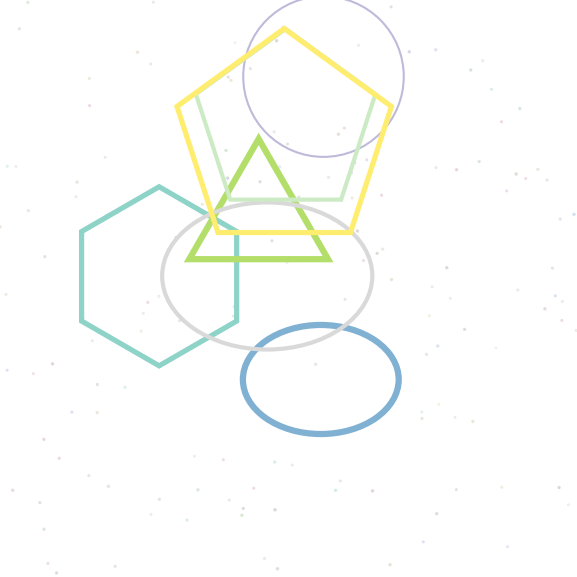[{"shape": "hexagon", "thickness": 2.5, "radius": 0.78, "center": [0.276, 0.521]}, {"shape": "circle", "thickness": 1, "radius": 0.69, "center": [0.56, 0.866]}, {"shape": "oval", "thickness": 3, "radius": 0.67, "center": [0.555, 0.342]}, {"shape": "triangle", "thickness": 3, "radius": 0.69, "center": [0.448, 0.62]}, {"shape": "oval", "thickness": 2, "radius": 0.91, "center": [0.463, 0.521]}, {"shape": "pentagon", "thickness": 2, "radius": 0.82, "center": [0.495, 0.786]}, {"shape": "pentagon", "thickness": 2.5, "radius": 0.98, "center": [0.492, 0.754]}]